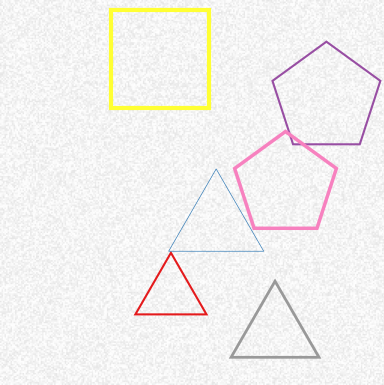[{"shape": "triangle", "thickness": 1.5, "radius": 0.53, "center": [0.444, 0.237]}, {"shape": "triangle", "thickness": 0.5, "radius": 0.71, "center": [0.562, 0.419]}, {"shape": "pentagon", "thickness": 1.5, "radius": 0.74, "center": [0.848, 0.744]}, {"shape": "square", "thickness": 3, "radius": 0.64, "center": [0.415, 0.846]}, {"shape": "pentagon", "thickness": 2.5, "radius": 0.69, "center": [0.742, 0.519]}, {"shape": "triangle", "thickness": 2, "radius": 0.66, "center": [0.714, 0.138]}]